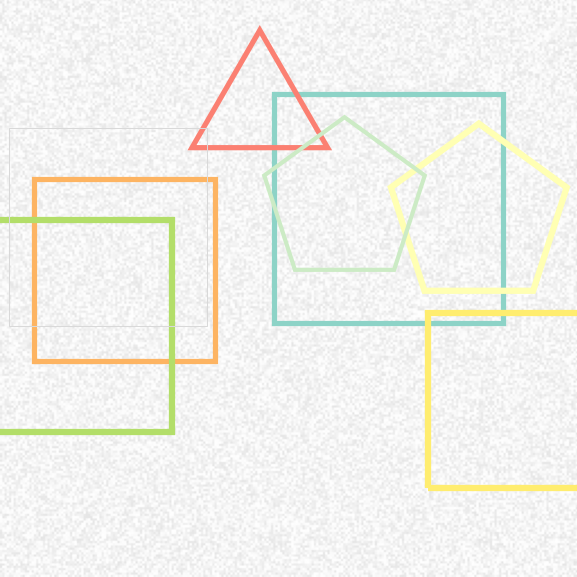[{"shape": "square", "thickness": 2.5, "radius": 0.99, "center": [0.673, 0.638]}, {"shape": "pentagon", "thickness": 3, "radius": 0.8, "center": [0.829, 0.625]}, {"shape": "triangle", "thickness": 2.5, "radius": 0.68, "center": [0.45, 0.811]}, {"shape": "square", "thickness": 2.5, "radius": 0.79, "center": [0.215, 0.532]}, {"shape": "square", "thickness": 3, "radius": 0.92, "center": [0.114, 0.435]}, {"shape": "square", "thickness": 0.5, "radius": 0.86, "center": [0.187, 0.606]}, {"shape": "pentagon", "thickness": 2, "radius": 0.73, "center": [0.597, 0.65]}, {"shape": "square", "thickness": 3, "radius": 0.76, "center": [0.892, 0.306]}]